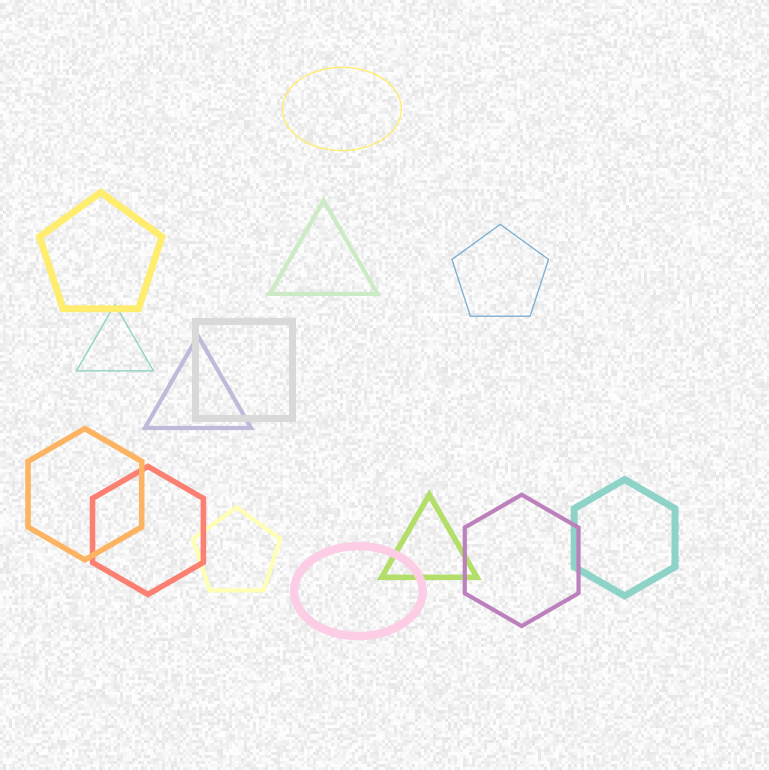[{"shape": "triangle", "thickness": 0.5, "radius": 0.29, "center": [0.149, 0.547]}, {"shape": "hexagon", "thickness": 2.5, "radius": 0.38, "center": [0.811, 0.302]}, {"shape": "pentagon", "thickness": 1.5, "radius": 0.3, "center": [0.307, 0.282]}, {"shape": "triangle", "thickness": 1.5, "radius": 0.4, "center": [0.257, 0.484]}, {"shape": "hexagon", "thickness": 2, "radius": 0.42, "center": [0.192, 0.311]}, {"shape": "pentagon", "thickness": 0.5, "radius": 0.33, "center": [0.65, 0.643]}, {"shape": "hexagon", "thickness": 2, "radius": 0.43, "center": [0.11, 0.358]}, {"shape": "triangle", "thickness": 2, "radius": 0.36, "center": [0.558, 0.286]}, {"shape": "oval", "thickness": 3, "radius": 0.42, "center": [0.465, 0.232]}, {"shape": "square", "thickness": 2.5, "radius": 0.32, "center": [0.316, 0.52]}, {"shape": "hexagon", "thickness": 1.5, "radius": 0.43, "center": [0.677, 0.272]}, {"shape": "triangle", "thickness": 1.5, "radius": 0.4, "center": [0.42, 0.659]}, {"shape": "pentagon", "thickness": 2.5, "radius": 0.42, "center": [0.131, 0.667]}, {"shape": "oval", "thickness": 0.5, "radius": 0.39, "center": [0.444, 0.859]}]